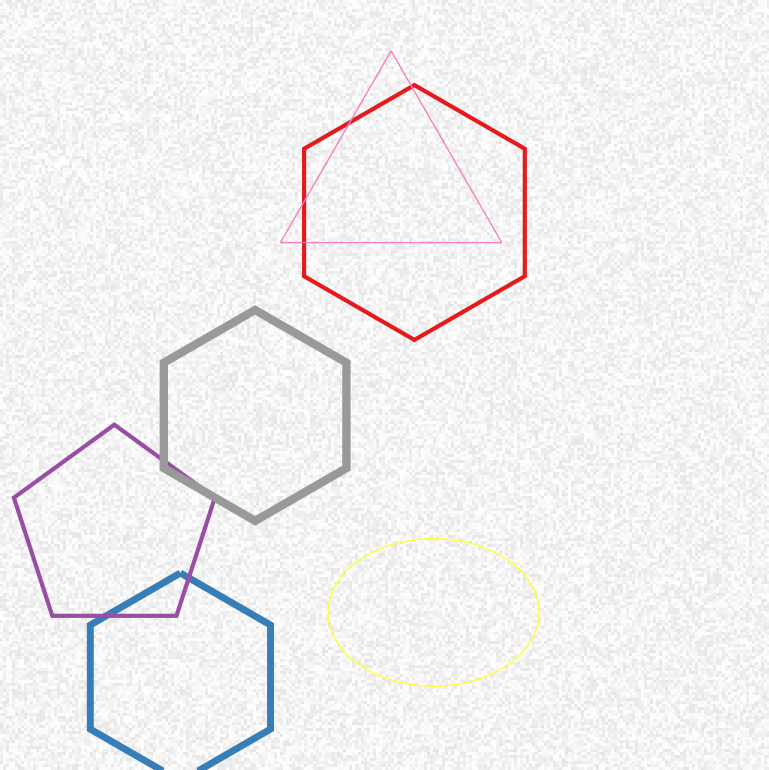[{"shape": "hexagon", "thickness": 1.5, "radius": 0.83, "center": [0.538, 0.724]}, {"shape": "hexagon", "thickness": 2.5, "radius": 0.68, "center": [0.234, 0.121]}, {"shape": "pentagon", "thickness": 1.5, "radius": 0.69, "center": [0.149, 0.311]}, {"shape": "oval", "thickness": 0.5, "radius": 0.68, "center": [0.563, 0.205]}, {"shape": "triangle", "thickness": 0.5, "radius": 0.83, "center": [0.508, 0.768]}, {"shape": "hexagon", "thickness": 3, "radius": 0.68, "center": [0.331, 0.46]}]